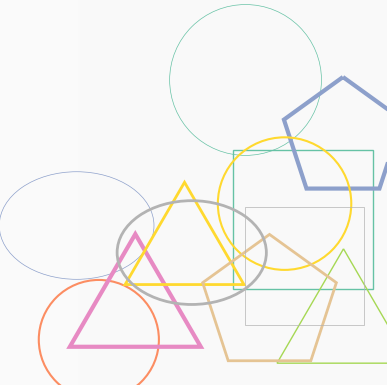[{"shape": "circle", "thickness": 0.5, "radius": 0.98, "center": [0.634, 0.792]}, {"shape": "square", "thickness": 1, "radius": 0.9, "center": [0.782, 0.43]}, {"shape": "circle", "thickness": 1.5, "radius": 0.77, "center": [0.255, 0.118]}, {"shape": "pentagon", "thickness": 3, "radius": 0.8, "center": [0.885, 0.64]}, {"shape": "oval", "thickness": 0.5, "radius": 1.0, "center": [0.198, 0.414]}, {"shape": "triangle", "thickness": 3, "radius": 0.98, "center": [0.349, 0.197]}, {"shape": "triangle", "thickness": 1, "radius": 0.99, "center": [0.886, 0.156]}, {"shape": "circle", "thickness": 1.5, "radius": 0.86, "center": [0.734, 0.471]}, {"shape": "triangle", "thickness": 2, "radius": 0.89, "center": [0.476, 0.349]}, {"shape": "pentagon", "thickness": 2, "radius": 0.91, "center": [0.696, 0.21]}, {"shape": "square", "thickness": 0.5, "radius": 0.77, "center": [0.786, 0.309]}, {"shape": "oval", "thickness": 2, "radius": 0.96, "center": [0.495, 0.344]}]